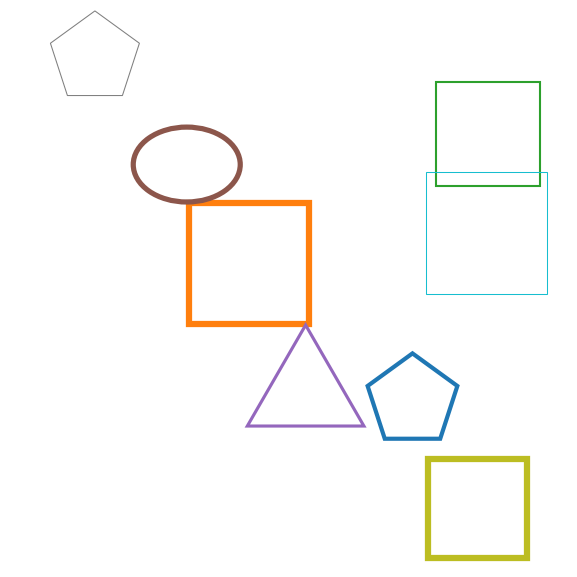[{"shape": "pentagon", "thickness": 2, "radius": 0.41, "center": [0.714, 0.306]}, {"shape": "square", "thickness": 3, "radius": 0.52, "center": [0.431, 0.543]}, {"shape": "square", "thickness": 1, "radius": 0.45, "center": [0.845, 0.767]}, {"shape": "triangle", "thickness": 1.5, "radius": 0.58, "center": [0.529, 0.32]}, {"shape": "oval", "thickness": 2.5, "radius": 0.46, "center": [0.323, 0.714]}, {"shape": "pentagon", "thickness": 0.5, "radius": 0.41, "center": [0.164, 0.899]}, {"shape": "square", "thickness": 3, "radius": 0.43, "center": [0.826, 0.119]}, {"shape": "square", "thickness": 0.5, "radius": 0.53, "center": [0.842, 0.595]}]